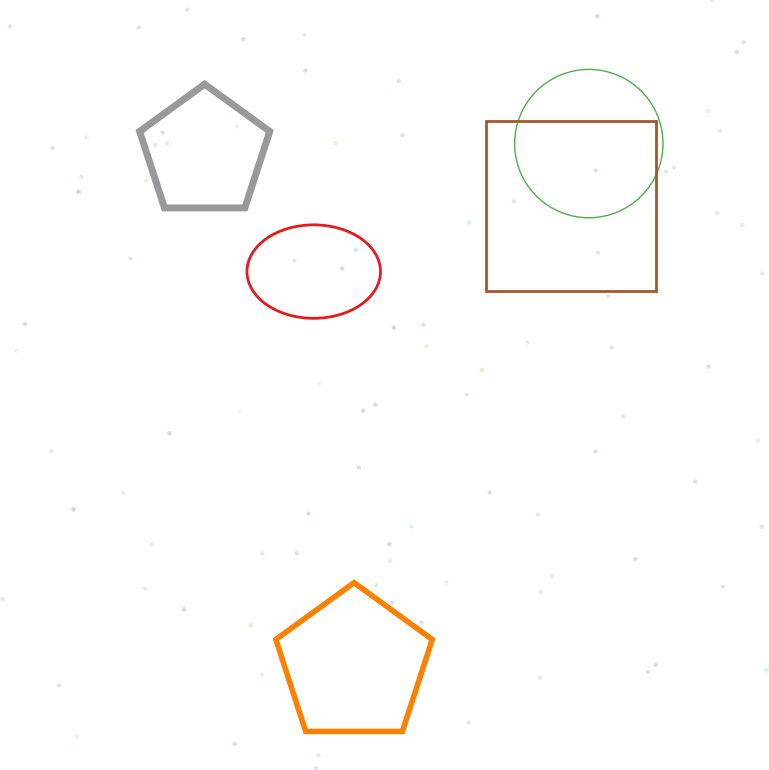[{"shape": "oval", "thickness": 1, "radius": 0.43, "center": [0.407, 0.647]}, {"shape": "circle", "thickness": 0.5, "radius": 0.48, "center": [0.765, 0.814]}, {"shape": "pentagon", "thickness": 2, "radius": 0.53, "center": [0.46, 0.136]}, {"shape": "square", "thickness": 1, "radius": 0.55, "center": [0.742, 0.732]}, {"shape": "pentagon", "thickness": 2.5, "radius": 0.44, "center": [0.266, 0.802]}]